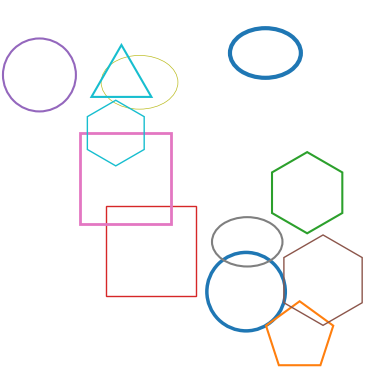[{"shape": "oval", "thickness": 3, "radius": 0.46, "center": [0.689, 0.862]}, {"shape": "circle", "thickness": 2.5, "radius": 0.51, "center": [0.639, 0.242]}, {"shape": "pentagon", "thickness": 1.5, "radius": 0.46, "center": [0.778, 0.126]}, {"shape": "hexagon", "thickness": 1.5, "radius": 0.53, "center": [0.798, 0.499]}, {"shape": "square", "thickness": 1, "radius": 0.59, "center": [0.392, 0.348]}, {"shape": "circle", "thickness": 1.5, "radius": 0.47, "center": [0.102, 0.805]}, {"shape": "hexagon", "thickness": 1, "radius": 0.59, "center": [0.839, 0.272]}, {"shape": "square", "thickness": 2, "radius": 0.59, "center": [0.326, 0.537]}, {"shape": "oval", "thickness": 1.5, "radius": 0.46, "center": [0.642, 0.372]}, {"shape": "oval", "thickness": 0.5, "radius": 0.5, "center": [0.362, 0.786]}, {"shape": "hexagon", "thickness": 1, "radius": 0.43, "center": [0.301, 0.654]}, {"shape": "triangle", "thickness": 1.5, "radius": 0.45, "center": [0.315, 0.793]}]